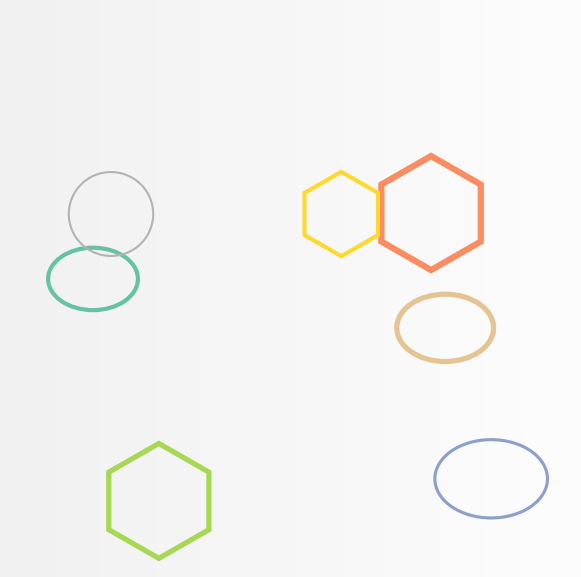[{"shape": "oval", "thickness": 2, "radius": 0.39, "center": [0.16, 0.516]}, {"shape": "hexagon", "thickness": 3, "radius": 0.49, "center": [0.742, 0.63]}, {"shape": "oval", "thickness": 1.5, "radius": 0.48, "center": [0.845, 0.17]}, {"shape": "hexagon", "thickness": 2.5, "radius": 0.5, "center": [0.273, 0.132]}, {"shape": "hexagon", "thickness": 2, "radius": 0.37, "center": [0.587, 0.629]}, {"shape": "oval", "thickness": 2.5, "radius": 0.42, "center": [0.766, 0.431]}, {"shape": "circle", "thickness": 1, "radius": 0.36, "center": [0.191, 0.629]}]